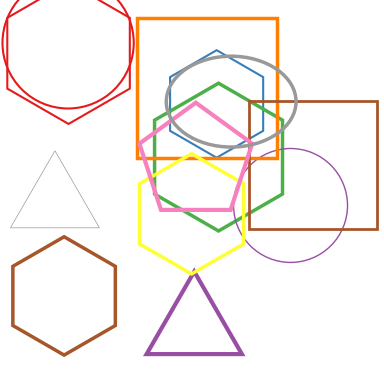[{"shape": "circle", "thickness": 1.5, "radius": 0.85, "center": [0.177, 0.889]}, {"shape": "hexagon", "thickness": 1.5, "radius": 0.92, "center": [0.178, 0.862]}, {"shape": "hexagon", "thickness": 1.5, "radius": 0.7, "center": [0.563, 0.73]}, {"shape": "hexagon", "thickness": 2.5, "radius": 0.96, "center": [0.568, 0.592]}, {"shape": "circle", "thickness": 1, "radius": 0.74, "center": [0.755, 0.466]}, {"shape": "triangle", "thickness": 3, "radius": 0.71, "center": [0.505, 0.152]}, {"shape": "square", "thickness": 2.5, "radius": 0.91, "center": [0.538, 0.773]}, {"shape": "hexagon", "thickness": 2.5, "radius": 0.78, "center": [0.498, 0.445]}, {"shape": "square", "thickness": 2, "radius": 0.83, "center": [0.813, 0.571]}, {"shape": "hexagon", "thickness": 2.5, "radius": 0.77, "center": [0.166, 0.231]}, {"shape": "pentagon", "thickness": 3, "radius": 0.77, "center": [0.509, 0.579]}, {"shape": "triangle", "thickness": 0.5, "radius": 0.67, "center": [0.143, 0.475]}, {"shape": "oval", "thickness": 2.5, "radius": 0.84, "center": [0.6, 0.736]}]